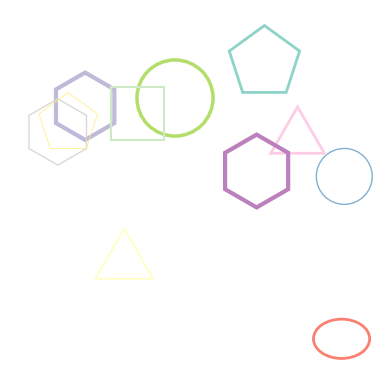[{"shape": "pentagon", "thickness": 2, "radius": 0.48, "center": [0.687, 0.838]}, {"shape": "triangle", "thickness": 1, "radius": 0.43, "center": [0.323, 0.319]}, {"shape": "hexagon", "thickness": 3, "radius": 0.44, "center": [0.221, 0.724]}, {"shape": "oval", "thickness": 2, "radius": 0.36, "center": [0.887, 0.12]}, {"shape": "circle", "thickness": 1, "radius": 0.36, "center": [0.894, 0.542]}, {"shape": "circle", "thickness": 2.5, "radius": 0.49, "center": [0.455, 0.745]}, {"shape": "triangle", "thickness": 2, "radius": 0.4, "center": [0.773, 0.642]}, {"shape": "hexagon", "thickness": 1, "radius": 0.43, "center": [0.15, 0.657]}, {"shape": "hexagon", "thickness": 3, "radius": 0.47, "center": [0.667, 0.556]}, {"shape": "square", "thickness": 1.5, "radius": 0.34, "center": [0.356, 0.705]}, {"shape": "pentagon", "thickness": 0.5, "radius": 0.4, "center": [0.177, 0.679]}]